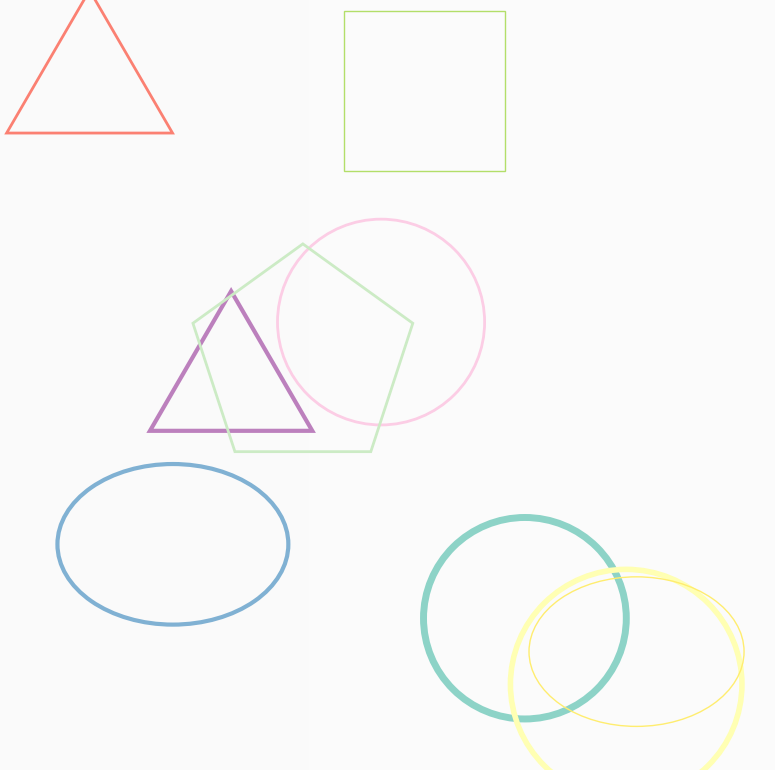[{"shape": "circle", "thickness": 2.5, "radius": 0.65, "center": [0.677, 0.197]}, {"shape": "circle", "thickness": 2, "radius": 0.75, "center": [0.808, 0.111]}, {"shape": "triangle", "thickness": 1, "radius": 0.62, "center": [0.116, 0.889]}, {"shape": "oval", "thickness": 1.5, "radius": 0.74, "center": [0.223, 0.293]}, {"shape": "square", "thickness": 0.5, "radius": 0.52, "center": [0.547, 0.882]}, {"shape": "circle", "thickness": 1, "radius": 0.67, "center": [0.492, 0.582]}, {"shape": "triangle", "thickness": 1.5, "radius": 0.6, "center": [0.298, 0.501]}, {"shape": "pentagon", "thickness": 1, "radius": 0.75, "center": [0.391, 0.534]}, {"shape": "oval", "thickness": 0.5, "radius": 0.69, "center": [0.821, 0.154]}]